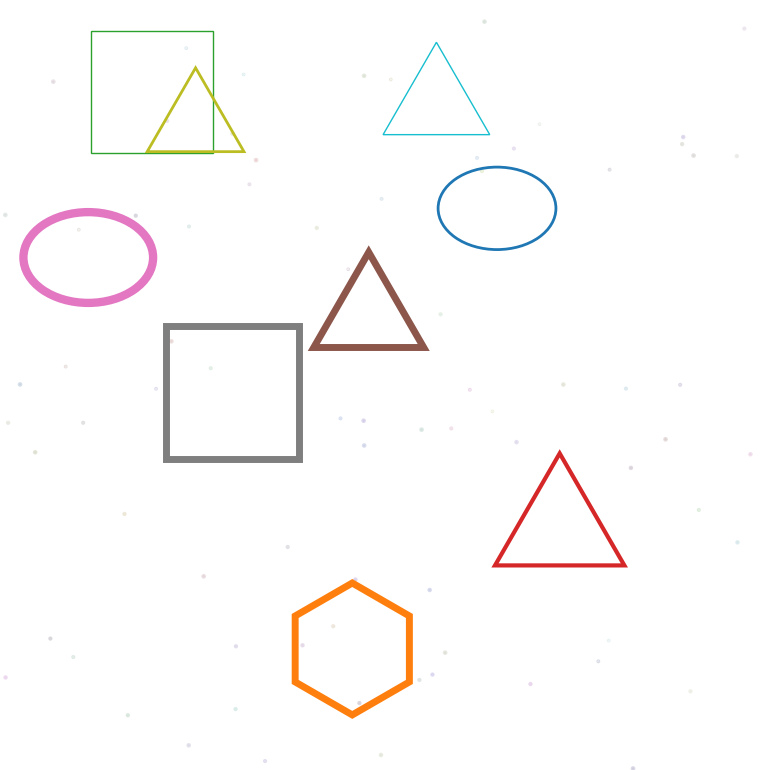[{"shape": "oval", "thickness": 1, "radius": 0.38, "center": [0.645, 0.729]}, {"shape": "hexagon", "thickness": 2.5, "radius": 0.43, "center": [0.458, 0.157]}, {"shape": "square", "thickness": 0.5, "radius": 0.39, "center": [0.197, 0.881]}, {"shape": "triangle", "thickness": 1.5, "radius": 0.49, "center": [0.727, 0.314]}, {"shape": "triangle", "thickness": 2.5, "radius": 0.41, "center": [0.479, 0.59]}, {"shape": "oval", "thickness": 3, "radius": 0.42, "center": [0.115, 0.666]}, {"shape": "square", "thickness": 2.5, "radius": 0.43, "center": [0.301, 0.491]}, {"shape": "triangle", "thickness": 1, "radius": 0.36, "center": [0.254, 0.839]}, {"shape": "triangle", "thickness": 0.5, "radius": 0.4, "center": [0.567, 0.865]}]